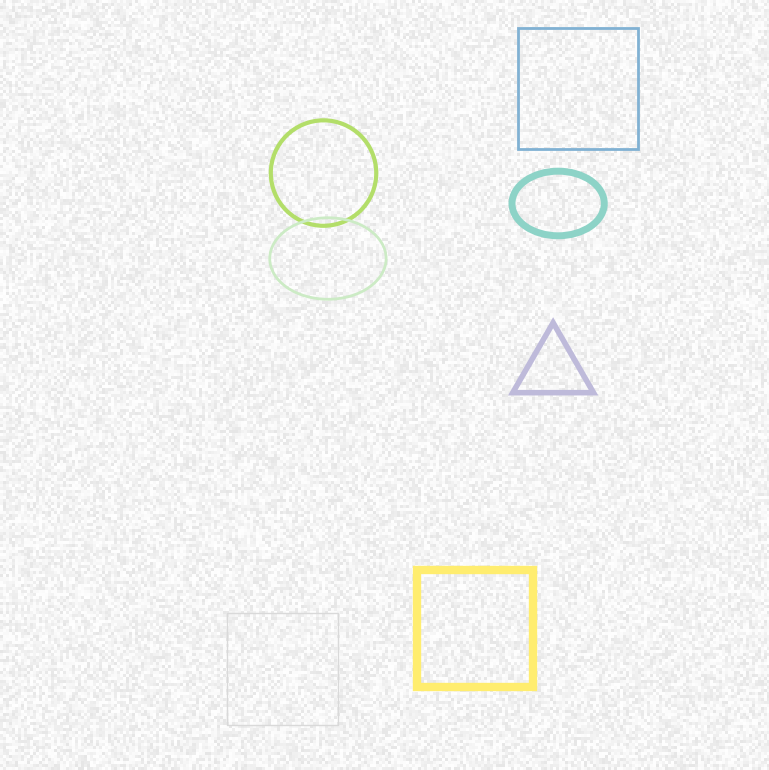[{"shape": "oval", "thickness": 2.5, "radius": 0.3, "center": [0.725, 0.736]}, {"shape": "triangle", "thickness": 2, "radius": 0.3, "center": [0.718, 0.52]}, {"shape": "square", "thickness": 1, "radius": 0.39, "center": [0.751, 0.885]}, {"shape": "circle", "thickness": 1.5, "radius": 0.34, "center": [0.42, 0.775]}, {"shape": "square", "thickness": 0.5, "radius": 0.36, "center": [0.367, 0.131]}, {"shape": "oval", "thickness": 1, "radius": 0.38, "center": [0.426, 0.664]}, {"shape": "square", "thickness": 3, "radius": 0.38, "center": [0.617, 0.183]}]